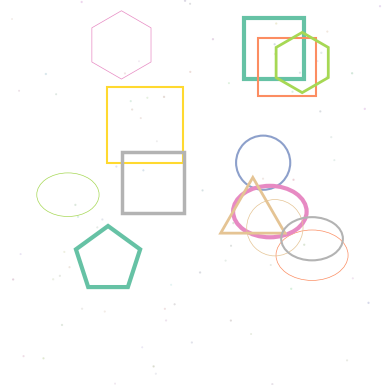[{"shape": "square", "thickness": 3, "radius": 0.39, "center": [0.712, 0.874]}, {"shape": "pentagon", "thickness": 3, "radius": 0.44, "center": [0.281, 0.325]}, {"shape": "square", "thickness": 1.5, "radius": 0.38, "center": [0.746, 0.825]}, {"shape": "oval", "thickness": 0.5, "radius": 0.47, "center": [0.811, 0.337]}, {"shape": "circle", "thickness": 1.5, "radius": 0.35, "center": [0.684, 0.577]}, {"shape": "hexagon", "thickness": 0.5, "radius": 0.44, "center": [0.315, 0.883]}, {"shape": "oval", "thickness": 3, "radius": 0.48, "center": [0.701, 0.45]}, {"shape": "oval", "thickness": 0.5, "radius": 0.4, "center": [0.176, 0.494]}, {"shape": "hexagon", "thickness": 2, "radius": 0.39, "center": [0.785, 0.838]}, {"shape": "square", "thickness": 1.5, "radius": 0.5, "center": [0.376, 0.675]}, {"shape": "circle", "thickness": 0.5, "radius": 0.37, "center": [0.714, 0.408]}, {"shape": "triangle", "thickness": 2, "radius": 0.48, "center": [0.657, 0.443]}, {"shape": "oval", "thickness": 1.5, "radius": 0.4, "center": [0.811, 0.38]}, {"shape": "square", "thickness": 2.5, "radius": 0.4, "center": [0.397, 0.526]}]